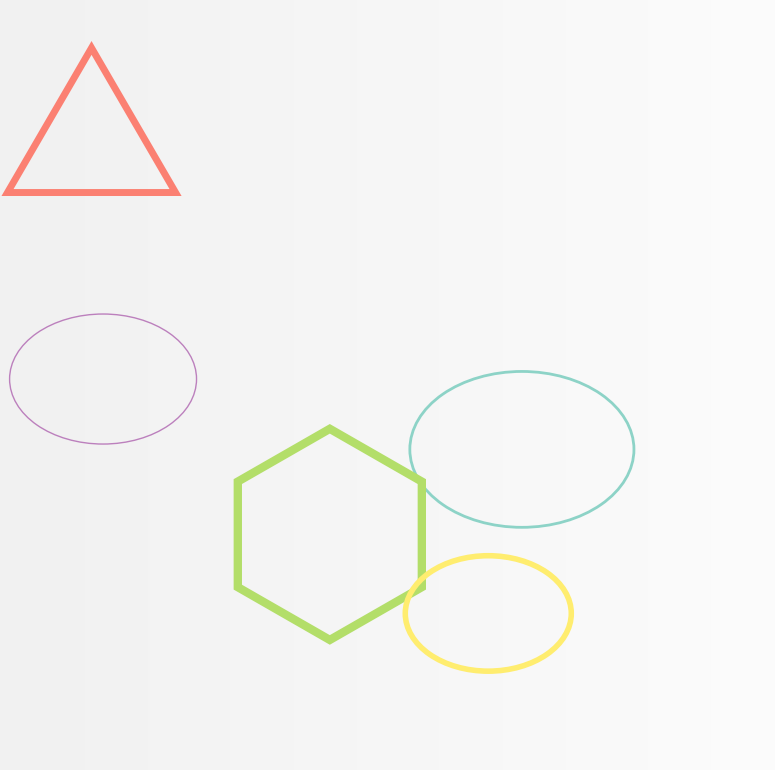[{"shape": "oval", "thickness": 1, "radius": 0.72, "center": [0.673, 0.416]}, {"shape": "triangle", "thickness": 2.5, "radius": 0.63, "center": [0.118, 0.813]}, {"shape": "hexagon", "thickness": 3, "radius": 0.69, "center": [0.426, 0.306]}, {"shape": "oval", "thickness": 0.5, "radius": 0.6, "center": [0.133, 0.508]}, {"shape": "oval", "thickness": 2, "radius": 0.54, "center": [0.63, 0.203]}]